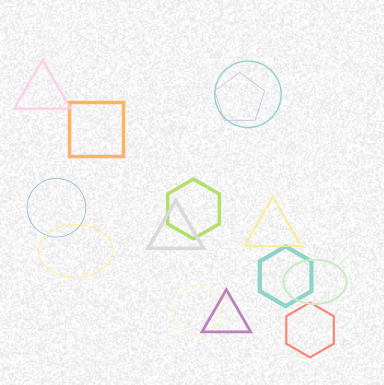[{"shape": "circle", "thickness": 1, "radius": 0.43, "center": [0.644, 0.755]}, {"shape": "hexagon", "thickness": 3, "radius": 0.39, "center": [0.742, 0.282]}, {"shape": "hexagon", "thickness": 0.5, "radius": 0.35, "center": [0.512, 0.193]}, {"shape": "pentagon", "thickness": 0.5, "radius": 0.34, "center": [0.622, 0.743]}, {"shape": "hexagon", "thickness": 1.5, "radius": 0.36, "center": [0.805, 0.143]}, {"shape": "circle", "thickness": 0.5, "radius": 0.38, "center": [0.147, 0.461]}, {"shape": "square", "thickness": 2.5, "radius": 0.35, "center": [0.249, 0.665]}, {"shape": "hexagon", "thickness": 2.5, "radius": 0.39, "center": [0.503, 0.457]}, {"shape": "triangle", "thickness": 1.5, "radius": 0.42, "center": [0.11, 0.76]}, {"shape": "triangle", "thickness": 2.5, "radius": 0.42, "center": [0.456, 0.397]}, {"shape": "triangle", "thickness": 2, "radius": 0.37, "center": [0.588, 0.175]}, {"shape": "oval", "thickness": 1.5, "radius": 0.41, "center": [0.818, 0.268]}, {"shape": "oval", "thickness": 0.5, "radius": 0.49, "center": [0.196, 0.348]}, {"shape": "triangle", "thickness": 1, "radius": 0.43, "center": [0.708, 0.404]}]